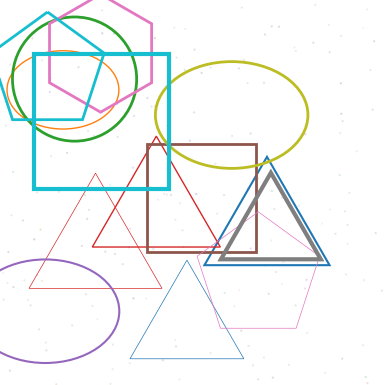[{"shape": "triangle", "thickness": 1.5, "radius": 0.94, "center": [0.693, 0.405]}, {"shape": "triangle", "thickness": 0.5, "radius": 0.85, "center": [0.486, 0.153]}, {"shape": "oval", "thickness": 1, "radius": 0.73, "center": [0.164, 0.767]}, {"shape": "circle", "thickness": 2, "radius": 0.81, "center": [0.194, 0.795]}, {"shape": "triangle", "thickness": 0.5, "radius": 1.0, "center": [0.248, 0.351]}, {"shape": "triangle", "thickness": 1, "radius": 0.96, "center": [0.406, 0.454]}, {"shape": "oval", "thickness": 1.5, "radius": 0.96, "center": [0.118, 0.192]}, {"shape": "square", "thickness": 2, "radius": 0.7, "center": [0.523, 0.486]}, {"shape": "hexagon", "thickness": 2, "radius": 0.77, "center": [0.261, 0.862]}, {"shape": "pentagon", "thickness": 0.5, "radius": 0.84, "center": [0.671, 0.283]}, {"shape": "triangle", "thickness": 3, "radius": 0.75, "center": [0.704, 0.401]}, {"shape": "oval", "thickness": 2, "radius": 0.99, "center": [0.602, 0.701]}, {"shape": "pentagon", "thickness": 2, "radius": 0.77, "center": [0.123, 0.814]}, {"shape": "square", "thickness": 3, "radius": 0.88, "center": [0.265, 0.684]}]